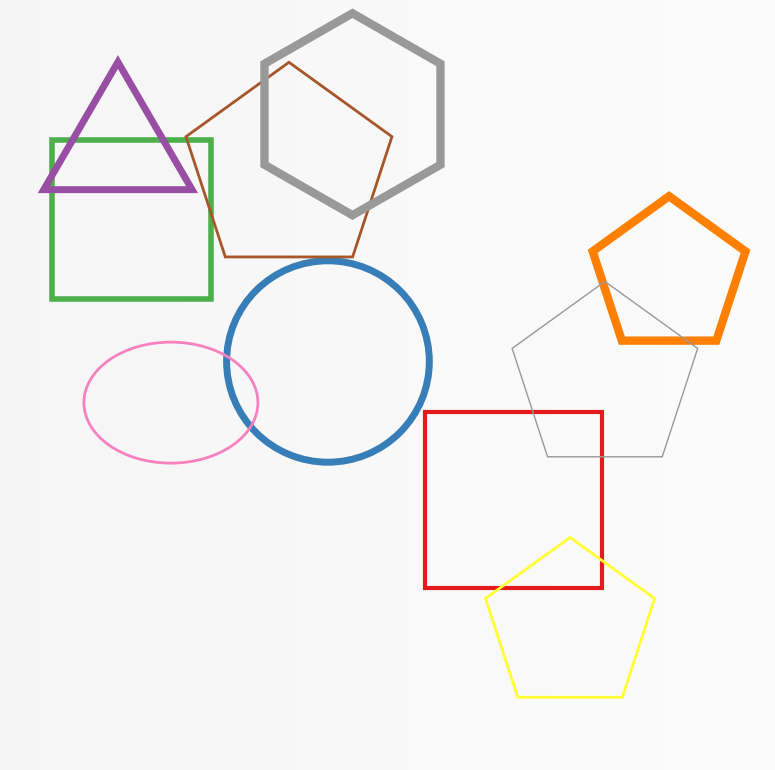[{"shape": "square", "thickness": 1.5, "radius": 0.57, "center": [0.662, 0.351]}, {"shape": "circle", "thickness": 2.5, "radius": 0.65, "center": [0.423, 0.531]}, {"shape": "square", "thickness": 2, "radius": 0.52, "center": [0.17, 0.715]}, {"shape": "triangle", "thickness": 2.5, "radius": 0.55, "center": [0.152, 0.809]}, {"shape": "pentagon", "thickness": 3, "radius": 0.52, "center": [0.863, 0.641]}, {"shape": "pentagon", "thickness": 1, "radius": 0.57, "center": [0.736, 0.187]}, {"shape": "pentagon", "thickness": 1, "radius": 0.7, "center": [0.373, 0.779]}, {"shape": "oval", "thickness": 1, "radius": 0.56, "center": [0.221, 0.477]}, {"shape": "hexagon", "thickness": 3, "radius": 0.66, "center": [0.455, 0.852]}, {"shape": "pentagon", "thickness": 0.5, "radius": 0.63, "center": [0.781, 0.509]}]